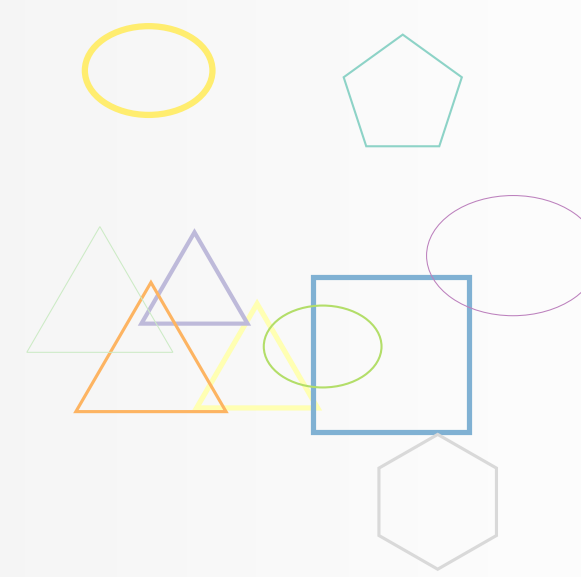[{"shape": "pentagon", "thickness": 1, "radius": 0.53, "center": [0.693, 0.832]}, {"shape": "triangle", "thickness": 2.5, "radius": 0.6, "center": [0.442, 0.353]}, {"shape": "triangle", "thickness": 2, "radius": 0.53, "center": [0.335, 0.491]}, {"shape": "square", "thickness": 2.5, "radius": 0.67, "center": [0.672, 0.385]}, {"shape": "triangle", "thickness": 1.5, "radius": 0.75, "center": [0.26, 0.361]}, {"shape": "oval", "thickness": 1, "radius": 0.51, "center": [0.555, 0.399]}, {"shape": "hexagon", "thickness": 1.5, "radius": 0.58, "center": [0.753, 0.13]}, {"shape": "oval", "thickness": 0.5, "radius": 0.74, "center": [0.883, 0.556]}, {"shape": "triangle", "thickness": 0.5, "radius": 0.73, "center": [0.172, 0.462]}, {"shape": "oval", "thickness": 3, "radius": 0.55, "center": [0.256, 0.877]}]